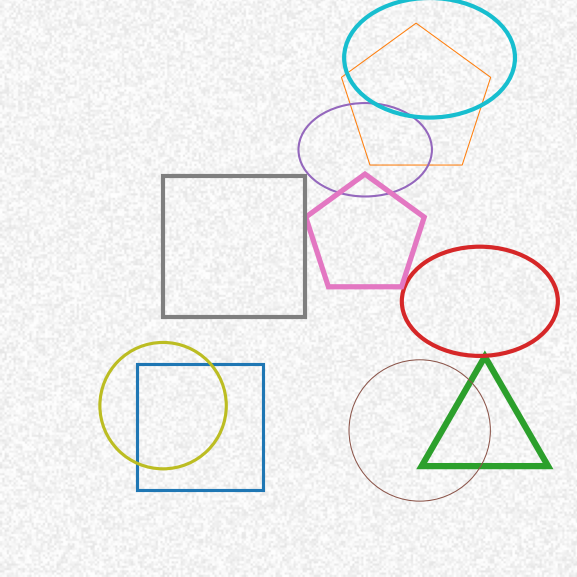[{"shape": "square", "thickness": 1.5, "radius": 0.54, "center": [0.346, 0.26]}, {"shape": "pentagon", "thickness": 0.5, "radius": 0.68, "center": [0.72, 0.823]}, {"shape": "triangle", "thickness": 3, "radius": 0.63, "center": [0.84, 0.255]}, {"shape": "oval", "thickness": 2, "radius": 0.68, "center": [0.831, 0.477]}, {"shape": "oval", "thickness": 1, "radius": 0.58, "center": [0.632, 0.74]}, {"shape": "circle", "thickness": 0.5, "radius": 0.61, "center": [0.727, 0.254]}, {"shape": "pentagon", "thickness": 2.5, "radius": 0.54, "center": [0.632, 0.59]}, {"shape": "square", "thickness": 2, "radius": 0.61, "center": [0.405, 0.572]}, {"shape": "circle", "thickness": 1.5, "radius": 0.55, "center": [0.282, 0.297]}, {"shape": "oval", "thickness": 2, "radius": 0.74, "center": [0.744, 0.899]}]